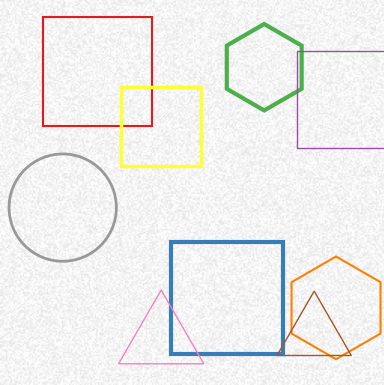[{"shape": "square", "thickness": 1.5, "radius": 0.7, "center": [0.253, 0.815]}, {"shape": "square", "thickness": 3, "radius": 0.73, "center": [0.59, 0.226]}, {"shape": "hexagon", "thickness": 3, "radius": 0.56, "center": [0.686, 0.825]}, {"shape": "square", "thickness": 1, "radius": 0.63, "center": [0.898, 0.741]}, {"shape": "hexagon", "thickness": 1.5, "radius": 0.67, "center": [0.873, 0.2]}, {"shape": "square", "thickness": 2.5, "radius": 0.51, "center": [0.418, 0.672]}, {"shape": "triangle", "thickness": 1, "radius": 0.56, "center": [0.816, 0.132]}, {"shape": "triangle", "thickness": 1, "radius": 0.64, "center": [0.419, 0.119]}, {"shape": "circle", "thickness": 2, "radius": 0.7, "center": [0.163, 0.461]}]